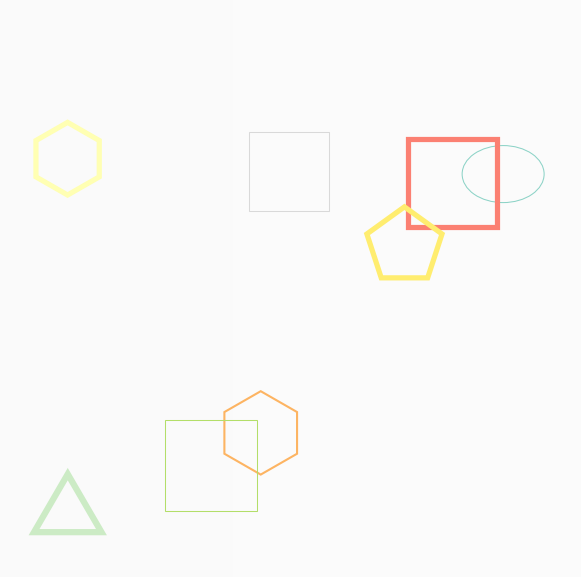[{"shape": "oval", "thickness": 0.5, "radius": 0.35, "center": [0.866, 0.698]}, {"shape": "hexagon", "thickness": 2.5, "radius": 0.31, "center": [0.116, 0.724]}, {"shape": "square", "thickness": 2.5, "radius": 0.38, "center": [0.778, 0.682]}, {"shape": "hexagon", "thickness": 1, "radius": 0.36, "center": [0.449, 0.25]}, {"shape": "square", "thickness": 0.5, "radius": 0.39, "center": [0.363, 0.193]}, {"shape": "square", "thickness": 0.5, "radius": 0.34, "center": [0.497, 0.702]}, {"shape": "triangle", "thickness": 3, "radius": 0.33, "center": [0.117, 0.111]}, {"shape": "pentagon", "thickness": 2.5, "radius": 0.34, "center": [0.696, 0.573]}]